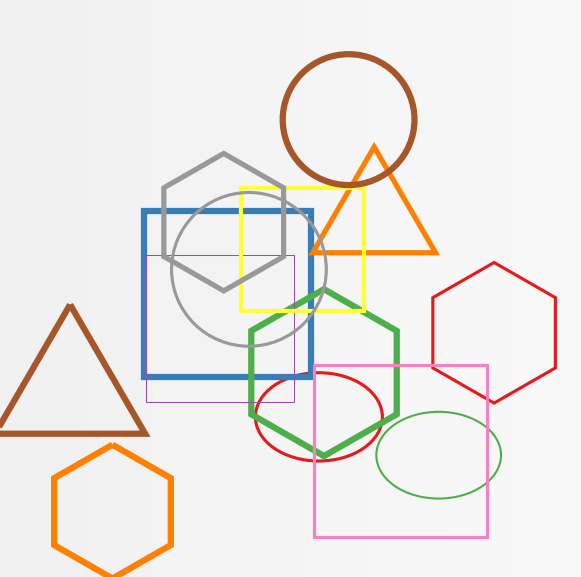[{"shape": "hexagon", "thickness": 1.5, "radius": 0.61, "center": [0.85, 0.423]}, {"shape": "oval", "thickness": 1.5, "radius": 0.55, "center": [0.549, 0.277]}, {"shape": "square", "thickness": 3, "radius": 0.72, "center": [0.392, 0.49]}, {"shape": "hexagon", "thickness": 3, "radius": 0.72, "center": [0.557, 0.354]}, {"shape": "oval", "thickness": 1, "radius": 0.54, "center": [0.755, 0.211]}, {"shape": "square", "thickness": 0.5, "radius": 0.64, "center": [0.379, 0.43]}, {"shape": "triangle", "thickness": 2.5, "radius": 0.61, "center": [0.644, 0.622]}, {"shape": "hexagon", "thickness": 3, "radius": 0.58, "center": [0.194, 0.113]}, {"shape": "square", "thickness": 2, "radius": 0.53, "center": [0.52, 0.567]}, {"shape": "circle", "thickness": 3, "radius": 0.57, "center": [0.6, 0.792]}, {"shape": "triangle", "thickness": 3, "radius": 0.75, "center": [0.121, 0.323]}, {"shape": "square", "thickness": 1.5, "radius": 0.74, "center": [0.689, 0.218]}, {"shape": "hexagon", "thickness": 2.5, "radius": 0.59, "center": [0.385, 0.614]}, {"shape": "circle", "thickness": 1.5, "radius": 0.67, "center": [0.428, 0.533]}]